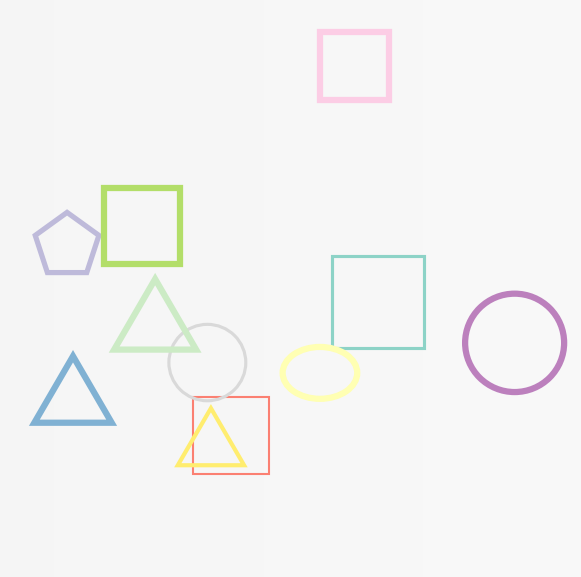[{"shape": "square", "thickness": 1.5, "radius": 0.4, "center": [0.651, 0.476]}, {"shape": "oval", "thickness": 3, "radius": 0.32, "center": [0.55, 0.353]}, {"shape": "pentagon", "thickness": 2.5, "radius": 0.29, "center": [0.115, 0.574]}, {"shape": "square", "thickness": 1, "radius": 0.33, "center": [0.397, 0.245]}, {"shape": "triangle", "thickness": 3, "radius": 0.38, "center": [0.126, 0.306]}, {"shape": "square", "thickness": 3, "radius": 0.33, "center": [0.244, 0.608]}, {"shape": "square", "thickness": 3, "radius": 0.3, "center": [0.609, 0.884]}, {"shape": "circle", "thickness": 1.5, "radius": 0.33, "center": [0.357, 0.371]}, {"shape": "circle", "thickness": 3, "radius": 0.43, "center": [0.885, 0.405]}, {"shape": "triangle", "thickness": 3, "radius": 0.41, "center": [0.267, 0.434]}, {"shape": "triangle", "thickness": 2, "radius": 0.33, "center": [0.363, 0.226]}]